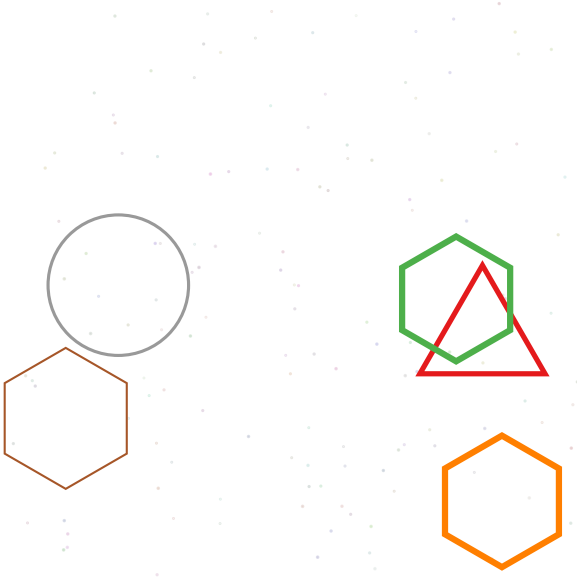[{"shape": "triangle", "thickness": 2.5, "radius": 0.63, "center": [0.835, 0.414]}, {"shape": "hexagon", "thickness": 3, "radius": 0.54, "center": [0.79, 0.481]}, {"shape": "hexagon", "thickness": 3, "radius": 0.57, "center": [0.869, 0.131]}, {"shape": "hexagon", "thickness": 1, "radius": 0.61, "center": [0.114, 0.275]}, {"shape": "circle", "thickness": 1.5, "radius": 0.61, "center": [0.205, 0.505]}]